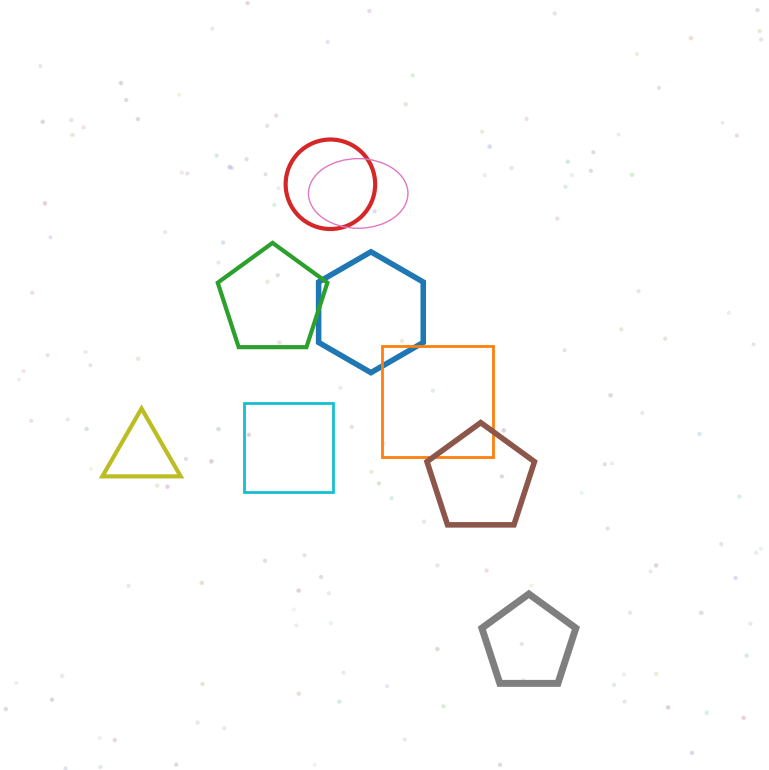[{"shape": "hexagon", "thickness": 2, "radius": 0.39, "center": [0.482, 0.595]}, {"shape": "square", "thickness": 1, "radius": 0.36, "center": [0.568, 0.478]}, {"shape": "pentagon", "thickness": 1.5, "radius": 0.37, "center": [0.354, 0.61]}, {"shape": "circle", "thickness": 1.5, "radius": 0.29, "center": [0.429, 0.761]}, {"shape": "pentagon", "thickness": 2, "radius": 0.37, "center": [0.624, 0.378]}, {"shape": "oval", "thickness": 0.5, "radius": 0.32, "center": [0.465, 0.749]}, {"shape": "pentagon", "thickness": 2.5, "radius": 0.32, "center": [0.687, 0.164]}, {"shape": "triangle", "thickness": 1.5, "radius": 0.29, "center": [0.184, 0.411]}, {"shape": "square", "thickness": 1, "radius": 0.29, "center": [0.375, 0.419]}]